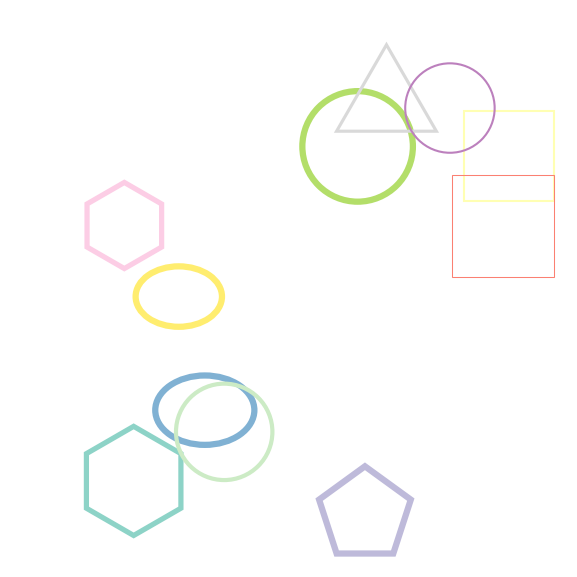[{"shape": "hexagon", "thickness": 2.5, "radius": 0.47, "center": [0.231, 0.166]}, {"shape": "square", "thickness": 1, "radius": 0.39, "center": [0.881, 0.728]}, {"shape": "pentagon", "thickness": 3, "radius": 0.42, "center": [0.632, 0.108]}, {"shape": "square", "thickness": 0.5, "radius": 0.44, "center": [0.87, 0.607]}, {"shape": "oval", "thickness": 3, "radius": 0.43, "center": [0.355, 0.289]}, {"shape": "circle", "thickness": 3, "radius": 0.48, "center": [0.619, 0.746]}, {"shape": "hexagon", "thickness": 2.5, "radius": 0.37, "center": [0.215, 0.609]}, {"shape": "triangle", "thickness": 1.5, "radius": 0.5, "center": [0.669, 0.822]}, {"shape": "circle", "thickness": 1, "radius": 0.39, "center": [0.779, 0.812]}, {"shape": "circle", "thickness": 2, "radius": 0.42, "center": [0.388, 0.251]}, {"shape": "oval", "thickness": 3, "radius": 0.37, "center": [0.31, 0.486]}]